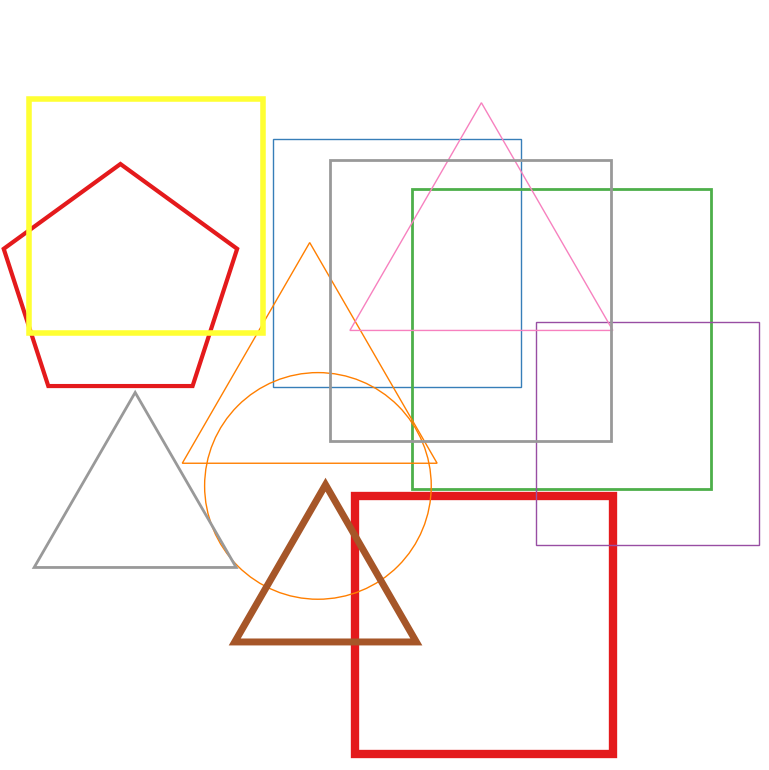[{"shape": "square", "thickness": 3, "radius": 0.84, "center": [0.629, 0.189]}, {"shape": "pentagon", "thickness": 1.5, "radius": 0.8, "center": [0.156, 0.628]}, {"shape": "square", "thickness": 0.5, "radius": 0.8, "center": [0.515, 0.659]}, {"shape": "square", "thickness": 1, "radius": 0.97, "center": [0.729, 0.56]}, {"shape": "square", "thickness": 0.5, "radius": 0.72, "center": [0.841, 0.437]}, {"shape": "triangle", "thickness": 0.5, "radius": 0.96, "center": [0.402, 0.494]}, {"shape": "circle", "thickness": 0.5, "radius": 0.74, "center": [0.413, 0.369]}, {"shape": "square", "thickness": 2, "radius": 0.76, "center": [0.19, 0.719]}, {"shape": "triangle", "thickness": 2.5, "radius": 0.68, "center": [0.423, 0.234]}, {"shape": "triangle", "thickness": 0.5, "radius": 0.99, "center": [0.625, 0.669]}, {"shape": "square", "thickness": 1, "radius": 0.91, "center": [0.611, 0.61]}, {"shape": "triangle", "thickness": 1, "radius": 0.76, "center": [0.176, 0.339]}]